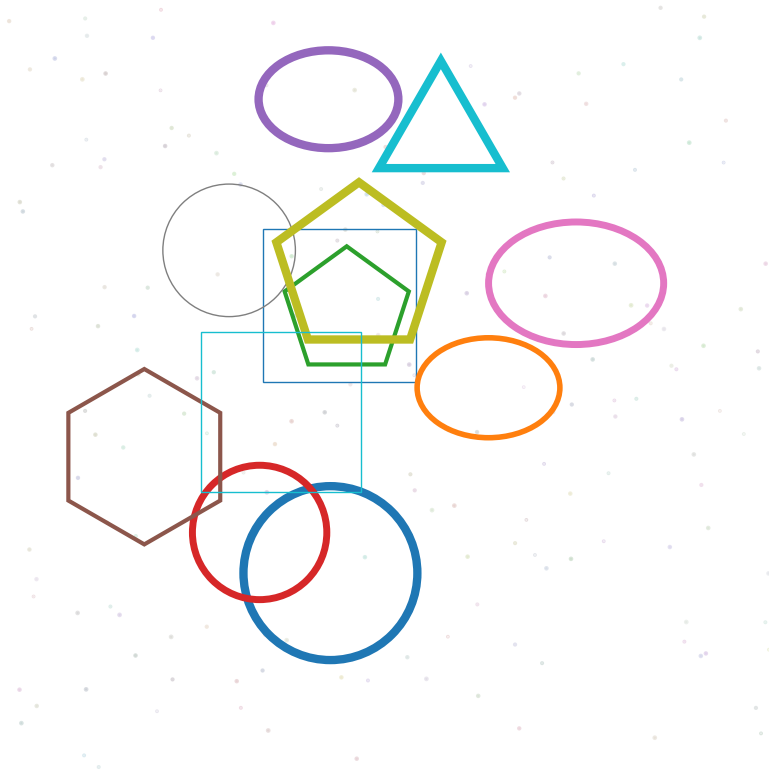[{"shape": "square", "thickness": 0.5, "radius": 0.5, "center": [0.441, 0.603]}, {"shape": "circle", "thickness": 3, "radius": 0.56, "center": [0.429, 0.256]}, {"shape": "oval", "thickness": 2, "radius": 0.46, "center": [0.634, 0.496]}, {"shape": "pentagon", "thickness": 1.5, "radius": 0.42, "center": [0.45, 0.595]}, {"shape": "circle", "thickness": 2.5, "radius": 0.44, "center": [0.337, 0.309]}, {"shape": "oval", "thickness": 3, "radius": 0.45, "center": [0.427, 0.871]}, {"shape": "hexagon", "thickness": 1.5, "radius": 0.57, "center": [0.187, 0.407]}, {"shape": "oval", "thickness": 2.5, "radius": 0.57, "center": [0.748, 0.632]}, {"shape": "circle", "thickness": 0.5, "radius": 0.43, "center": [0.298, 0.675]}, {"shape": "pentagon", "thickness": 3, "radius": 0.56, "center": [0.466, 0.65]}, {"shape": "square", "thickness": 0.5, "radius": 0.52, "center": [0.365, 0.464]}, {"shape": "triangle", "thickness": 3, "radius": 0.46, "center": [0.573, 0.828]}]